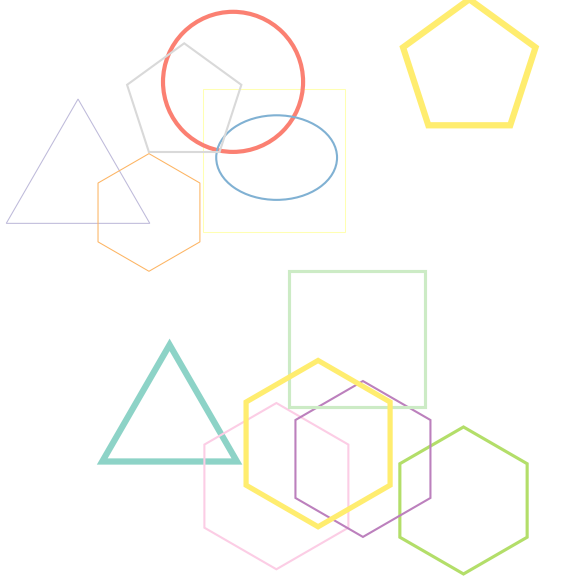[{"shape": "triangle", "thickness": 3, "radius": 0.67, "center": [0.294, 0.267]}, {"shape": "square", "thickness": 0.5, "radius": 0.62, "center": [0.474, 0.721]}, {"shape": "triangle", "thickness": 0.5, "radius": 0.72, "center": [0.135, 0.684]}, {"shape": "circle", "thickness": 2, "radius": 0.61, "center": [0.404, 0.857]}, {"shape": "oval", "thickness": 1, "radius": 0.52, "center": [0.479, 0.726]}, {"shape": "hexagon", "thickness": 0.5, "radius": 0.51, "center": [0.258, 0.631]}, {"shape": "hexagon", "thickness": 1.5, "radius": 0.64, "center": [0.803, 0.133]}, {"shape": "hexagon", "thickness": 1, "radius": 0.72, "center": [0.479, 0.157]}, {"shape": "pentagon", "thickness": 1, "radius": 0.52, "center": [0.319, 0.82]}, {"shape": "hexagon", "thickness": 1, "radius": 0.67, "center": [0.628, 0.204]}, {"shape": "square", "thickness": 1.5, "radius": 0.59, "center": [0.618, 0.412]}, {"shape": "pentagon", "thickness": 3, "radius": 0.6, "center": [0.813, 0.88]}, {"shape": "hexagon", "thickness": 2.5, "radius": 0.72, "center": [0.551, 0.231]}]